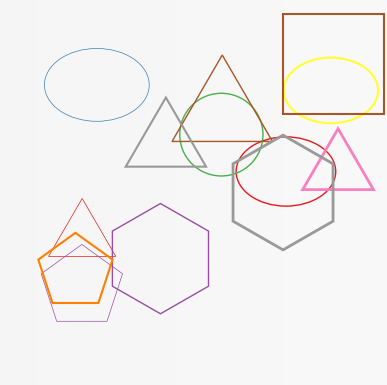[{"shape": "triangle", "thickness": 0.5, "radius": 0.5, "center": [0.212, 0.384]}, {"shape": "oval", "thickness": 1, "radius": 0.64, "center": [0.738, 0.555]}, {"shape": "oval", "thickness": 0.5, "radius": 0.68, "center": [0.25, 0.78]}, {"shape": "circle", "thickness": 1, "radius": 0.54, "center": [0.571, 0.65]}, {"shape": "hexagon", "thickness": 1, "radius": 0.72, "center": [0.414, 0.328]}, {"shape": "pentagon", "thickness": 0.5, "radius": 0.55, "center": [0.211, 0.255]}, {"shape": "pentagon", "thickness": 1.5, "radius": 0.5, "center": [0.195, 0.294]}, {"shape": "oval", "thickness": 1.5, "radius": 0.61, "center": [0.854, 0.765]}, {"shape": "square", "thickness": 1.5, "radius": 0.65, "center": [0.86, 0.834]}, {"shape": "triangle", "thickness": 1, "radius": 0.75, "center": [0.574, 0.707]}, {"shape": "triangle", "thickness": 2, "radius": 0.53, "center": [0.872, 0.56]}, {"shape": "triangle", "thickness": 1.5, "radius": 0.6, "center": [0.428, 0.627]}, {"shape": "hexagon", "thickness": 2, "radius": 0.75, "center": [0.73, 0.5]}]